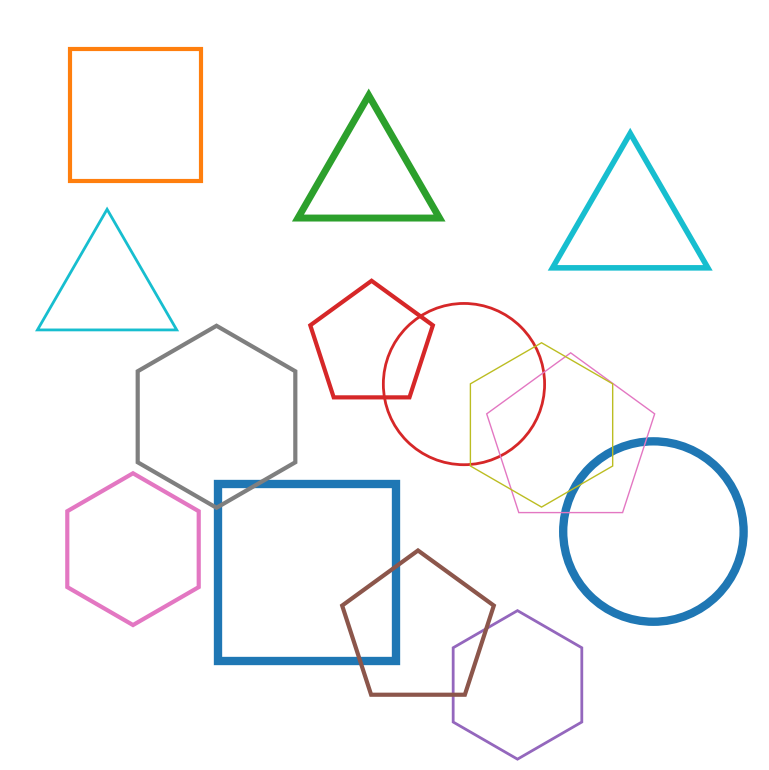[{"shape": "circle", "thickness": 3, "radius": 0.59, "center": [0.849, 0.31]}, {"shape": "square", "thickness": 3, "radius": 0.58, "center": [0.399, 0.257]}, {"shape": "square", "thickness": 1.5, "radius": 0.43, "center": [0.176, 0.851]}, {"shape": "triangle", "thickness": 2.5, "radius": 0.53, "center": [0.479, 0.77]}, {"shape": "pentagon", "thickness": 1.5, "radius": 0.42, "center": [0.483, 0.552]}, {"shape": "circle", "thickness": 1, "radius": 0.52, "center": [0.603, 0.501]}, {"shape": "hexagon", "thickness": 1, "radius": 0.48, "center": [0.672, 0.111]}, {"shape": "pentagon", "thickness": 1.5, "radius": 0.52, "center": [0.543, 0.182]}, {"shape": "hexagon", "thickness": 1.5, "radius": 0.49, "center": [0.173, 0.287]}, {"shape": "pentagon", "thickness": 0.5, "radius": 0.57, "center": [0.741, 0.427]}, {"shape": "hexagon", "thickness": 1.5, "radius": 0.59, "center": [0.281, 0.459]}, {"shape": "hexagon", "thickness": 0.5, "radius": 0.53, "center": [0.703, 0.448]}, {"shape": "triangle", "thickness": 2, "radius": 0.58, "center": [0.818, 0.71]}, {"shape": "triangle", "thickness": 1, "radius": 0.52, "center": [0.139, 0.624]}]